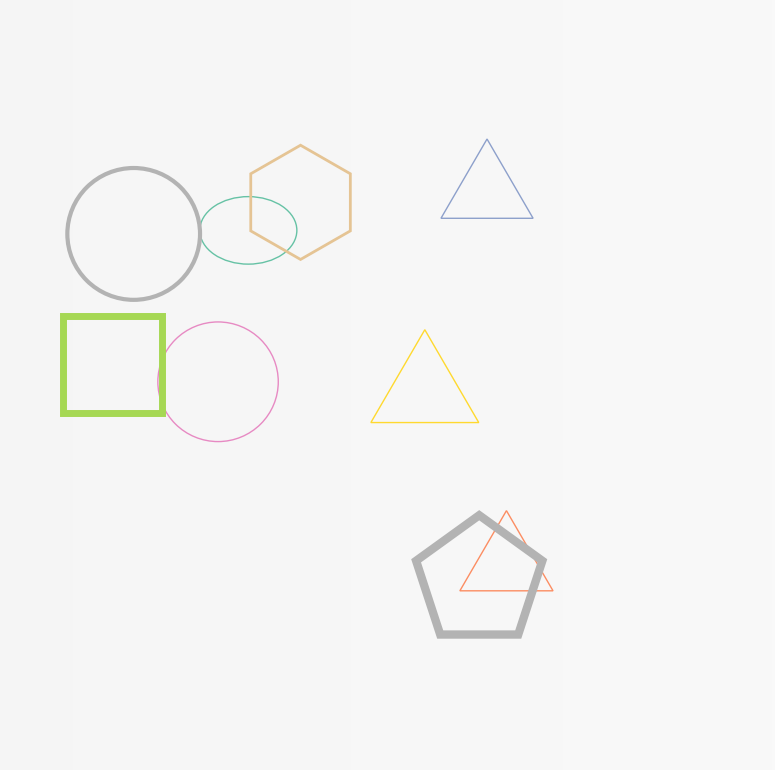[{"shape": "oval", "thickness": 0.5, "radius": 0.31, "center": [0.32, 0.701]}, {"shape": "triangle", "thickness": 0.5, "radius": 0.35, "center": [0.653, 0.267]}, {"shape": "triangle", "thickness": 0.5, "radius": 0.34, "center": [0.628, 0.751]}, {"shape": "circle", "thickness": 0.5, "radius": 0.39, "center": [0.281, 0.504]}, {"shape": "square", "thickness": 2.5, "radius": 0.32, "center": [0.145, 0.527]}, {"shape": "triangle", "thickness": 0.5, "radius": 0.4, "center": [0.548, 0.491]}, {"shape": "hexagon", "thickness": 1, "radius": 0.37, "center": [0.388, 0.737]}, {"shape": "pentagon", "thickness": 3, "radius": 0.43, "center": [0.618, 0.245]}, {"shape": "circle", "thickness": 1.5, "radius": 0.43, "center": [0.173, 0.696]}]